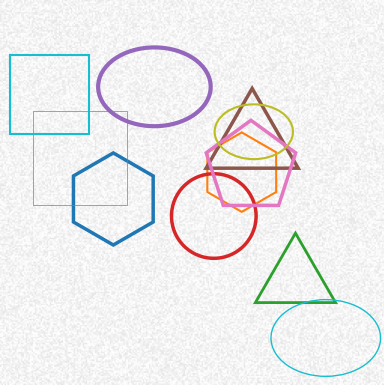[{"shape": "hexagon", "thickness": 2.5, "radius": 0.6, "center": [0.294, 0.483]}, {"shape": "hexagon", "thickness": 1.5, "radius": 0.52, "center": [0.628, 0.553]}, {"shape": "triangle", "thickness": 2, "radius": 0.6, "center": [0.767, 0.274]}, {"shape": "circle", "thickness": 2.5, "radius": 0.55, "center": [0.555, 0.439]}, {"shape": "oval", "thickness": 3, "radius": 0.73, "center": [0.401, 0.775]}, {"shape": "triangle", "thickness": 2.5, "radius": 0.69, "center": [0.655, 0.632]}, {"shape": "pentagon", "thickness": 2.5, "radius": 0.61, "center": [0.652, 0.565]}, {"shape": "square", "thickness": 0.5, "radius": 0.61, "center": [0.208, 0.59]}, {"shape": "oval", "thickness": 1.5, "radius": 0.51, "center": [0.659, 0.658]}, {"shape": "oval", "thickness": 1, "radius": 0.71, "center": [0.846, 0.122]}, {"shape": "square", "thickness": 1.5, "radius": 0.51, "center": [0.129, 0.755]}]